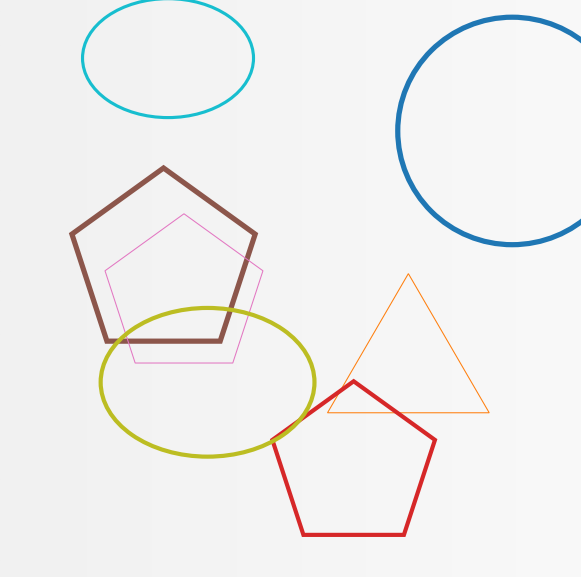[{"shape": "circle", "thickness": 2.5, "radius": 0.98, "center": [0.881, 0.772]}, {"shape": "triangle", "thickness": 0.5, "radius": 0.8, "center": [0.703, 0.365]}, {"shape": "pentagon", "thickness": 2, "radius": 0.74, "center": [0.608, 0.192]}, {"shape": "pentagon", "thickness": 2.5, "radius": 0.83, "center": [0.281, 0.542]}, {"shape": "pentagon", "thickness": 0.5, "radius": 0.71, "center": [0.317, 0.486]}, {"shape": "oval", "thickness": 2, "radius": 0.92, "center": [0.357, 0.337]}, {"shape": "oval", "thickness": 1.5, "radius": 0.74, "center": [0.289, 0.898]}]